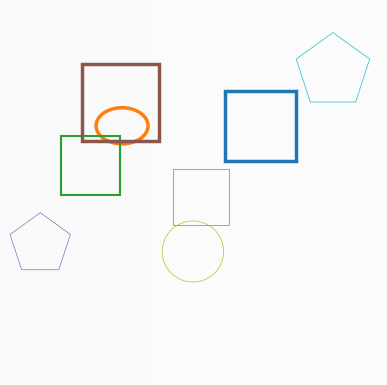[{"shape": "square", "thickness": 2.5, "radius": 0.46, "center": [0.673, 0.672]}, {"shape": "oval", "thickness": 2.5, "radius": 0.34, "center": [0.315, 0.673]}, {"shape": "square", "thickness": 1.5, "radius": 0.39, "center": [0.233, 0.57]}, {"shape": "pentagon", "thickness": 0.5, "radius": 0.41, "center": [0.104, 0.366]}, {"shape": "square", "thickness": 2.5, "radius": 0.49, "center": [0.311, 0.734]}, {"shape": "square", "thickness": 0.5, "radius": 0.36, "center": [0.519, 0.487]}, {"shape": "circle", "thickness": 0.5, "radius": 0.4, "center": [0.498, 0.347]}, {"shape": "pentagon", "thickness": 0.5, "radius": 0.5, "center": [0.859, 0.816]}]